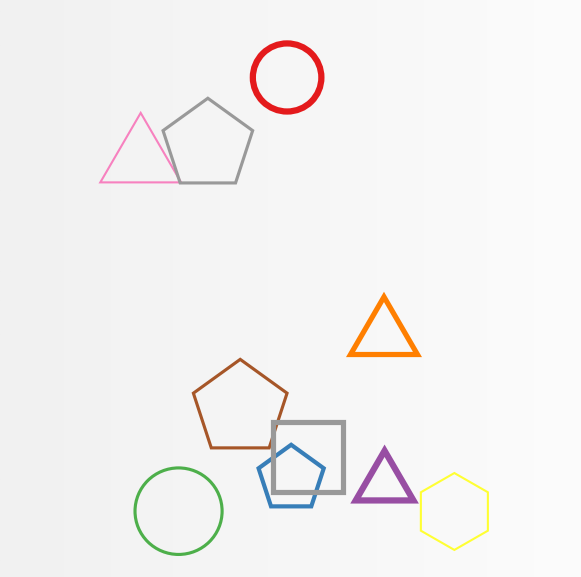[{"shape": "circle", "thickness": 3, "radius": 0.29, "center": [0.494, 0.865]}, {"shape": "pentagon", "thickness": 2, "radius": 0.29, "center": [0.501, 0.17]}, {"shape": "circle", "thickness": 1.5, "radius": 0.37, "center": [0.307, 0.114]}, {"shape": "triangle", "thickness": 3, "radius": 0.29, "center": [0.662, 0.161]}, {"shape": "triangle", "thickness": 2.5, "radius": 0.33, "center": [0.661, 0.419]}, {"shape": "hexagon", "thickness": 1, "radius": 0.33, "center": [0.782, 0.113]}, {"shape": "pentagon", "thickness": 1.5, "radius": 0.42, "center": [0.413, 0.292]}, {"shape": "triangle", "thickness": 1, "radius": 0.4, "center": [0.242, 0.723]}, {"shape": "square", "thickness": 2.5, "radius": 0.3, "center": [0.53, 0.208]}, {"shape": "pentagon", "thickness": 1.5, "radius": 0.41, "center": [0.358, 0.748]}]